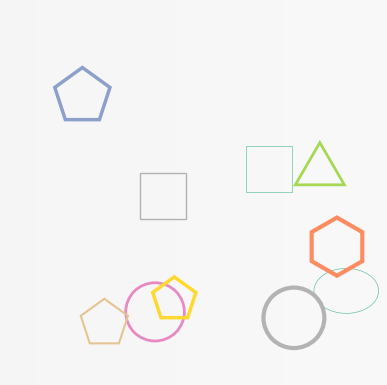[{"shape": "square", "thickness": 0.5, "radius": 0.3, "center": [0.694, 0.561]}, {"shape": "oval", "thickness": 0.5, "radius": 0.42, "center": [0.894, 0.244]}, {"shape": "hexagon", "thickness": 3, "radius": 0.38, "center": [0.87, 0.359]}, {"shape": "pentagon", "thickness": 2.5, "radius": 0.37, "center": [0.213, 0.75]}, {"shape": "circle", "thickness": 2, "radius": 0.38, "center": [0.4, 0.19]}, {"shape": "triangle", "thickness": 2, "radius": 0.37, "center": [0.825, 0.557]}, {"shape": "pentagon", "thickness": 2.5, "radius": 0.29, "center": [0.45, 0.222]}, {"shape": "pentagon", "thickness": 1.5, "radius": 0.32, "center": [0.269, 0.16]}, {"shape": "circle", "thickness": 3, "radius": 0.39, "center": [0.758, 0.175]}, {"shape": "square", "thickness": 1, "radius": 0.3, "center": [0.42, 0.492]}]